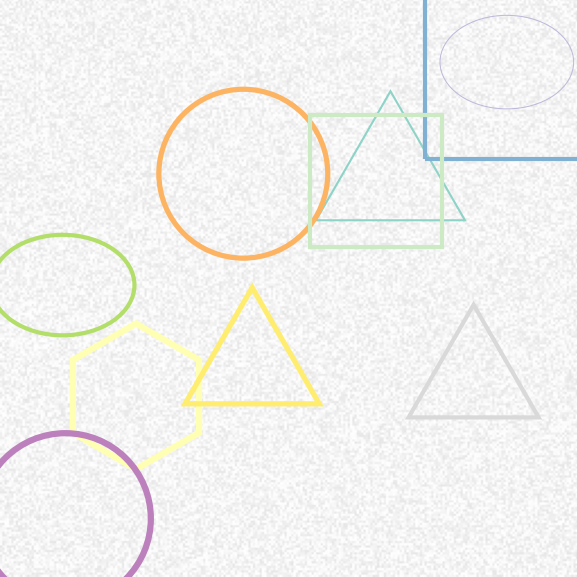[{"shape": "triangle", "thickness": 1, "radius": 0.74, "center": [0.676, 0.692]}, {"shape": "hexagon", "thickness": 3, "radius": 0.63, "center": [0.235, 0.313]}, {"shape": "oval", "thickness": 0.5, "radius": 0.58, "center": [0.878, 0.892]}, {"shape": "square", "thickness": 2, "radius": 0.72, "center": [0.88, 0.868]}, {"shape": "circle", "thickness": 2.5, "radius": 0.73, "center": [0.421, 0.698]}, {"shape": "oval", "thickness": 2, "radius": 0.62, "center": [0.108, 0.506]}, {"shape": "triangle", "thickness": 2, "radius": 0.65, "center": [0.82, 0.341]}, {"shape": "circle", "thickness": 3, "radius": 0.74, "center": [0.113, 0.101]}, {"shape": "square", "thickness": 2, "radius": 0.57, "center": [0.651, 0.685]}, {"shape": "triangle", "thickness": 2.5, "radius": 0.67, "center": [0.437, 0.367]}]